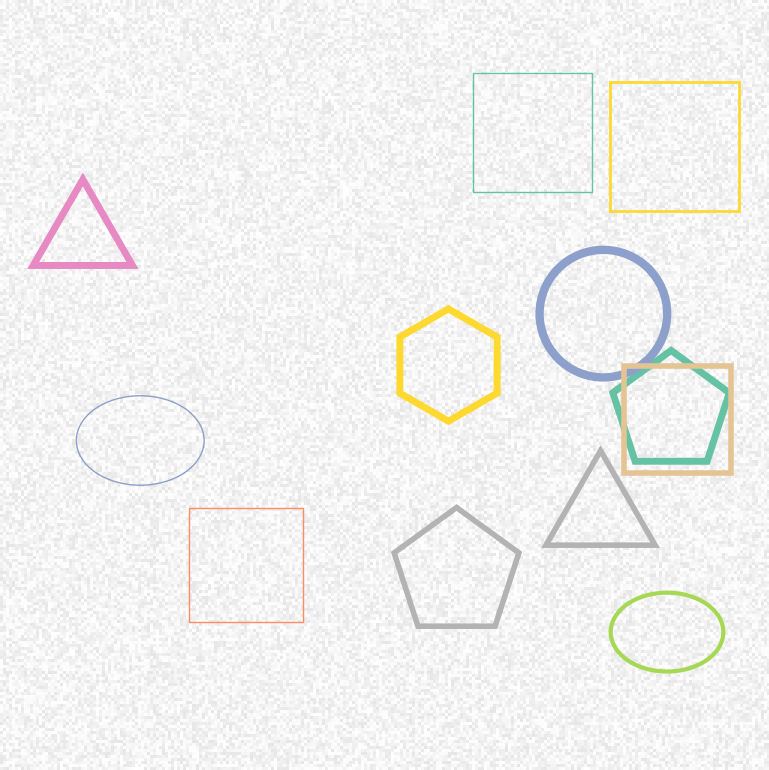[{"shape": "square", "thickness": 0.5, "radius": 0.39, "center": [0.692, 0.828]}, {"shape": "pentagon", "thickness": 2.5, "radius": 0.4, "center": [0.872, 0.465]}, {"shape": "square", "thickness": 0.5, "radius": 0.37, "center": [0.319, 0.266]}, {"shape": "oval", "thickness": 0.5, "radius": 0.41, "center": [0.182, 0.428]}, {"shape": "circle", "thickness": 3, "radius": 0.41, "center": [0.784, 0.593]}, {"shape": "triangle", "thickness": 2.5, "radius": 0.37, "center": [0.108, 0.692]}, {"shape": "oval", "thickness": 1.5, "radius": 0.37, "center": [0.866, 0.179]}, {"shape": "hexagon", "thickness": 2.5, "radius": 0.36, "center": [0.582, 0.526]}, {"shape": "square", "thickness": 1, "radius": 0.42, "center": [0.876, 0.81]}, {"shape": "square", "thickness": 2, "radius": 0.35, "center": [0.88, 0.455]}, {"shape": "triangle", "thickness": 2, "radius": 0.41, "center": [0.78, 0.333]}, {"shape": "pentagon", "thickness": 2, "radius": 0.43, "center": [0.593, 0.256]}]